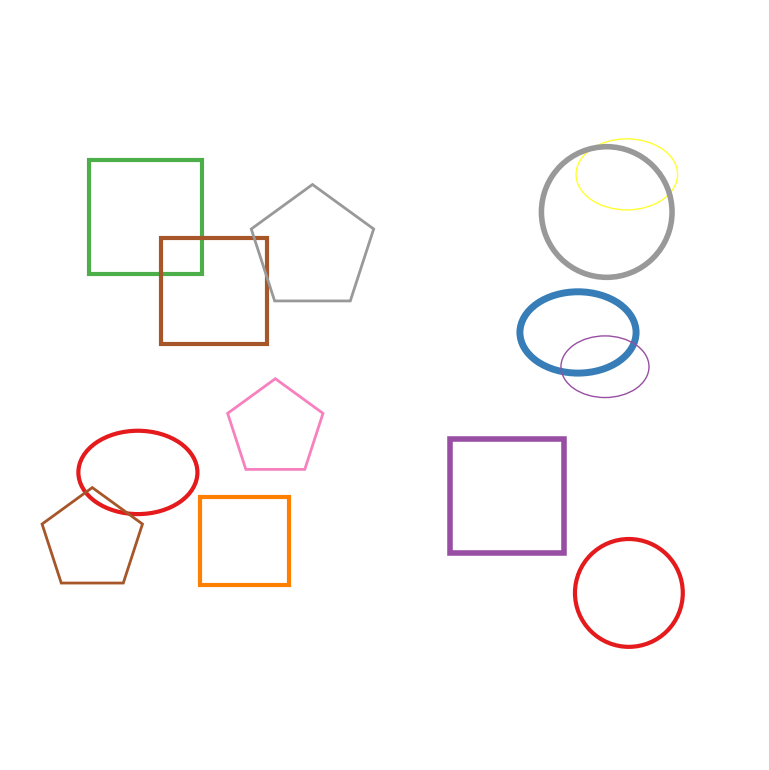[{"shape": "circle", "thickness": 1.5, "radius": 0.35, "center": [0.817, 0.23]}, {"shape": "oval", "thickness": 1.5, "radius": 0.39, "center": [0.179, 0.386]}, {"shape": "oval", "thickness": 2.5, "radius": 0.38, "center": [0.751, 0.568]}, {"shape": "square", "thickness": 1.5, "radius": 0.37, "center": [0.189, 0.718]}, {"shape": "square", "thickness": 2, "radius": 0.37, "center": [0.658, 0.356]}, {"shape": "oval", "thickness": 0.5, "radius": 0.29, "center": [0.786, 0.524]}, {"shape": "square", "thickness": 1.5, "radius": 0.29, "center": [0.318, 0.298]}, {"shape": "oval", "thickness": 0.5, "radius": 0.33, "center": [0.814, 0.774]}, {"shape": "pentagon", "thickness": 1, "radius": 0.34, "center": [0.12, 0.298]}, {"shape": "square", "thickness": 1.5, "radius": 0.34, "center": [0.278, 0.622]}, {"shape": "pentagon", "thickness": 1, "radius": 0.33, "center": [0.358, 0.443]}, {"shape": "pentagon", "thickness": 1, "radius": 0.42, "center": [0.406, 0.677]}, {"shape": "circle", "thickness": 2, "radius": 0.42, "center": [0.788, 0.725]}]